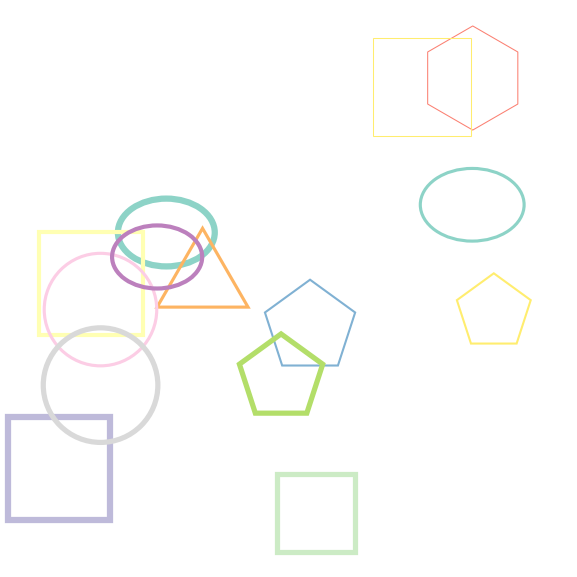[{"shape": "oval", "thickness": 3, "radius": 0.42, "center": [0.288, 0.597]}, {"shape": "oval", "thickness": 1.5, "radius": 0.45, "center": [0.818, 0.645]}, {"shape": "square", "thickness": 2, "radius": 0.45, "center": [0.158, 0.508]}, {"shape": "square", "thickness": 3, "radius": 0.44, "center": [0.102, 0.188]}, {"shape": "hexagon", "thickness": 0.5, "radius": 0.45, "center": [0.819, 0.864]}, {"shape": "pentagon", "thickness": 1, "radius": 0.41, "center": [0.537, 0.433]}, {"shape": "triangle", "thickness": 1.5, "radius": 0.45, "center": [0.351, 0.513]}, {"shape": "pentagon", "thickness": 2.5, "radius": 0.38, "center": [0.487, 0.345]}, {"shape": "circle", "thickness": 1.5, "radius": 0.49, "center": [0.174, 0.463]}, {"shape": "circle", "thickness": 2.5, "radius": 0.5, "center": [0.174, 0.332]}, {"shape": "oval", "thickness": 2, "radius": 0.39, "center": [0.272, 0.554]}, {"shape": "square", "thickness": 2.5, "radius": 0.34, "center": [0.547, 0.111]}, {"shape": "square", "thickness": 0.5, "radius": 0.42, "center": [0.731, 0.848]}, {"shape": "pentagon", "thickness": 1, "radius": 0.34, "center": [0.855, 0.459]}]